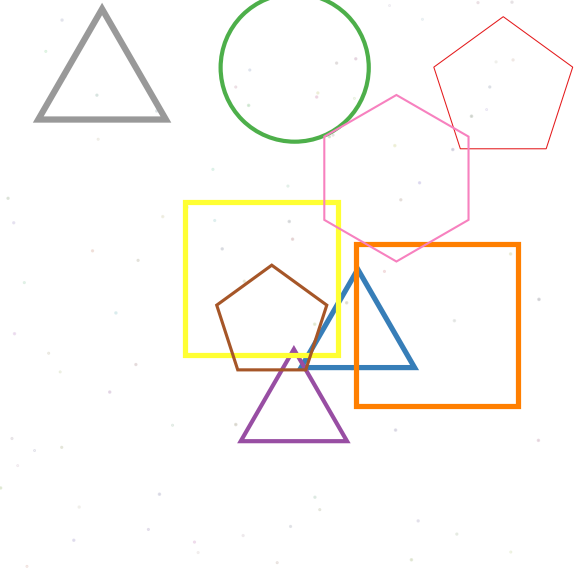[{"shape": "pentagon", "thickness": 0.5, "radius": 0.63, "center": [0.871, 0.844]}, {"shape": "triangle", "thickness": 2.5, "radius": 0.57, "center": [0.62, 0.419]}, {"shape": "circle", "thickness": 2, "radius": 0.64, "center": [0.51, 0.882]}, {"shape": "triangle", "thickness": 2, "radius": 0.53, "center": [0.509, 0.288]}, {"shape": "square", "thickness": 2.5, "radius": 0.7, "center": [0.756, 0.436]}, {"shape": "square", "thickness": 2.5, "radius": 0.66, "center": [0.452, 0.517]}, {"shape": "pentagon", "thickness": 1.5, "radius": 0.5, "center": [0.471, 0.44]}, {"shape": "hexagon", "thickness": 1, "radius": 0.72, "center": [0.686, 0.69]}, {"shape": "triangle", "thickness": 3, "radius": 0.64, "center": [0.177, 0.856]}]